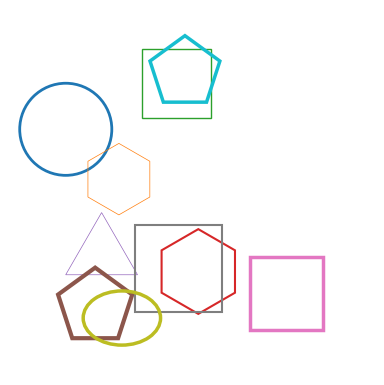[{"shape": "circle", "thickness": 2, "radius": 0.6, "center": [0.171, 0.664]}, {"shape": "hexagon", "thickness": 0.5, "radius": 0.46, "center": [0.309, 0.535]}, {"shape": "square", "thickness": 1, "radius": 0.45, "center": [0.459, 0.784]}, {"shape": "hexagon", "thickness": 1.5, "radius": 0.55, "center": [0.515, 0.295]}, {"shape": "triangle", "thickness": 0.5, "radius": 0.54, "center": [0.264, 0.34]}, {"shape": "pentagon", "thickness": 3, "radius": 0.51, "center": [0.247, 0.204]}, {"shape": "square", "thickness": 2.5, "radius": 0.47, "center": [0.745, 0.237]}, {"shape": "square", "thickness": 1.5, "radius": 0.56, "center": [0.463, 0.303]}, {"shape": "oval", "thickness": 2.5, "radius": 0.5, "center": [0.317, 0.174]}, {"shape": "pentagon", "thickness": 2.5, "radius": 0.48, "center": [0.48, 0.812]}]